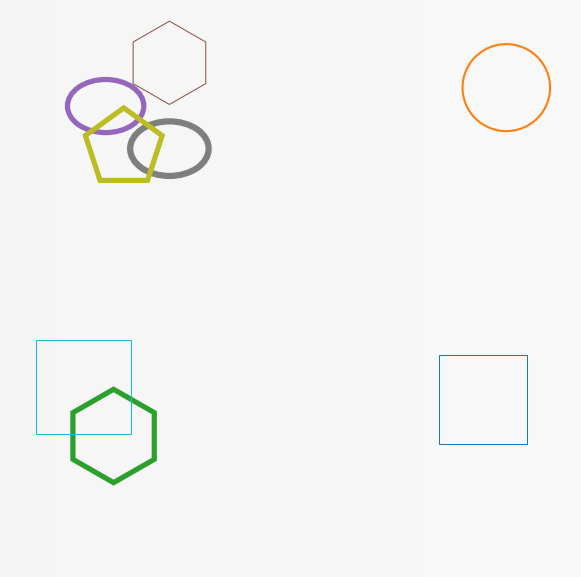[{"shape": "square", "thickness": 0.5, "radius": 0.38, "center": [0.831, 0.307]}, {"shape": "circle", "thickness": 1, "radius": 0.38, "center": [0.871, 0.847]}, {"shape": "hexagon", "thickness": 2.5, "radius": 0.4, "center": [0.195, 0.244]}, {"shape": "oval", "thickness": 2.5, "radius": 0.33, "center": [0.182, 0.816]}, {"shape": "hexagon", "thickness": 0.5, "radius": 0.36, "center": [0.292, 0.89]}, {"shape": "oval", "thickness": 3, "radius": 0.34, "center": [0.291, 0.742]}, {"shape": "pentagon", "thickness": 2.5, "radius": 0.35, "center": [0.213, 0.743]}, {"shape": "square", "thickness": 0.5, "radius": 0.41, "center": [0.143, 0.329]}]